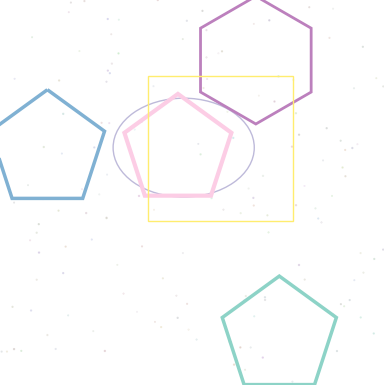[{"shape": "pentagon", "thickness": 2.5, "radius": 0.78, "center": [0.725, 0.127]}, {"shape": "oval", "thickness": 1, "radius": 0.92, "center": [0.477, 0.617]}, {"shape": "pentagon", "thickness": 2.5, "radius": 0.78, "center": [0.123, 0.611]}, {"shape": "pentagon", "thickness": 3, "radius": 0.73, "center": [0.462, 0.61]}, {"shape": "hexagon", "thickness": 2, "radius": 0.83, "center": [0.665, 0.844]}, {"shape": "square", "thickness": 1, "radius": 0.94, "center": [0.573, 0.614]}]